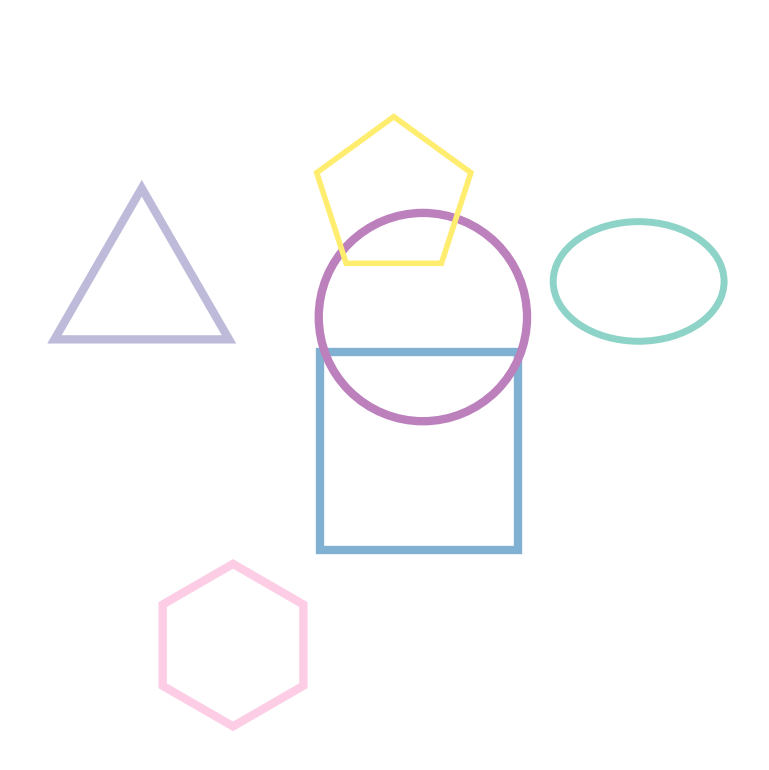[{"shape": "oval", "thickness": 2.5, "radius": 0.55, "center": [0.829, 0.634]}, {"shape": "triangle", "thickness": 3, "radius": 0.65, "center": [0.184, 0.625]}, {"shape": "square", "thickness": 3, "radius": 0.64, "center": [0.545, 0.414]}, {"shape": "hexagon", "thickness": 3, "radius": 0.53, "center": [0.303, 0.162]}, {"shape": "circle", "thickness": 3, "radius": 0.68, "center": [0.549, 0.588]}, {"shape": "pentagon", "thickness": 2, "radius": 0.53, "center": [0.511, 0.743]}]